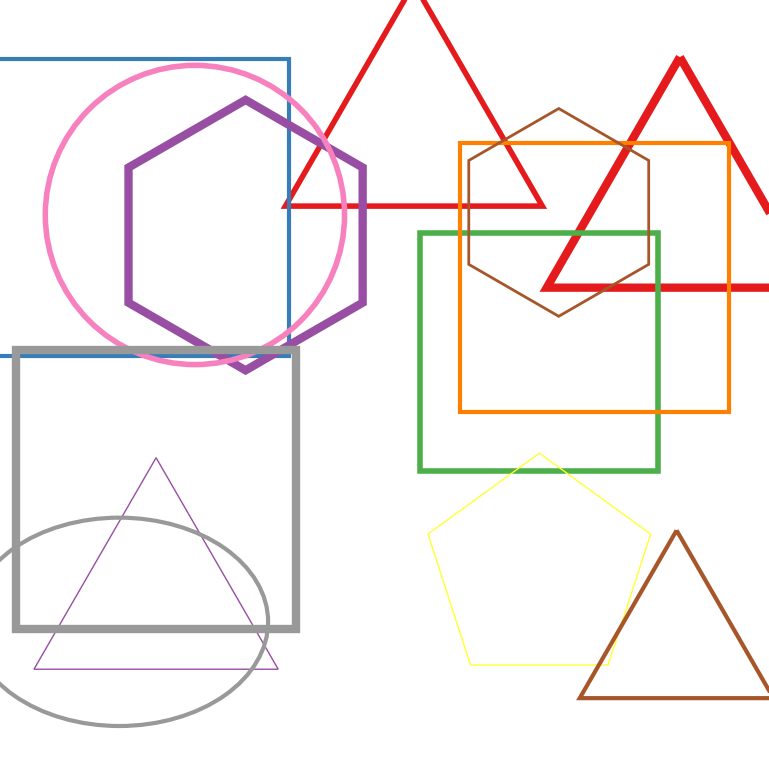[{"shape": "triangle", "thickness": 3, "radius": 1.0, "center": [0.883, 0.726]}, {"shape": "triangle", "thickness": 2, "radius": 0.96, "center": [0.537, 0.829]}, {"shape": "square", "thickness": 1.5, "radius": 0.97, "center": [0.182, 0.73]}, {"shape": "square", "thickness": 2, "radius": 0.77, "center": [0.7, 0.543]}, {"shape": "hexagon", "thickness": 3, "radius": 0.88, "center": [0.319, 0.695]}, {"shape": "triangle", "thickness": 0.5, "radius": 0.92, "center": [0.203, 0.222]}, {"shape": "square", "thickness": 1.5, "radius": 0.88, "center": [0.772, 0.639]}, {"shape": "pentagon", "thickness": 0.5, "radius": 0.76, "center": [0.7, 0.259]}, {"shape": "hexagon", "thickness": 1, "radius": 0.67, "center": [0.726, 0.724]}, {"shape": "triangle", "thickness": 1.5, "radius": 0.73, "center": [0.879, 0.166]}, {"shape": "circle", "thickness": 2, "radius": 0.97, "center": [0.253, 0.721]}, {"shape": "oval", "thickness": 1.5, "radius": 0.97, "center": [0.155, 0.192]}, {"shape": "square", "thickness": 3, "radius": 0.91, "center": [0.203, 0.364]}]